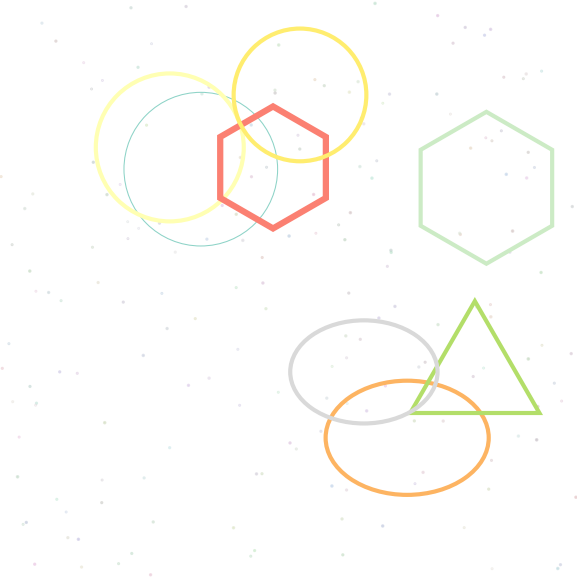[{"shape": "circle", "thickness": 0.5, "radius": 0.67, "center": [0.348, 0.706]}, {"shape": "circle", "thickness": 2, "radius": 0.64, "center": [0.294, 0.744]}, {"shape": "hexagon", "thickness": 3, "radius": 0.53, "center": [0.473, 0.709]}, {"shape": "oval", "thickness": 2, "radius": 0.71, "center": [0.705, 0.241]}, {"shape": "triangle", "thickness": 2, "radius": 0.65, "center": [0.822, 0.349]}, {"shape": "oval", "thickness": 2, "radius": 0.64, "center": [0.63, 0.355]}, {"shape": "hexagon", "thickness": 2, "radius": 0.66, "center": [0.842, 0.674]}, {"shape": "circle", "thickness": 2, "radius": 0.57, "center": [0.519, 0.835]}]